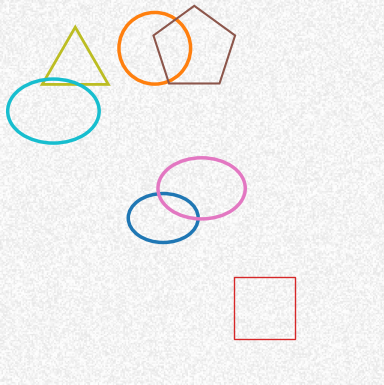[{"shape": "oval", "thickness": 2.5, "radius": 0.45, "center": [0.424, 0.434]}, {"shape": "circle", "thickness": 2.5, "radius": 0.47, "center": [0.402, 0.875]}, {"shape": "square", "thickness": 1, "radius": 0.4, "center": [0.687, 0.201]}, {"shape": "pentagon", "thickness": 1.5, "radius": 0.56, "center": [0.505, 0.873]}, {"shape": "oval", "thickness": 2.5, "radius": 0.57, "center": [0.524, 0.511]}, {"shape": "triangle", "thickness": 2, "radius": 0.5, "center": [0.195, 0.83]}, {"shape": "oval", "thickness": 2.5, "radius": 0.59, "center": [0.139, 0.712]}]